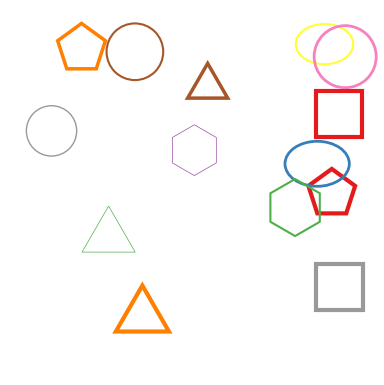[{"shape": "pentagon", "thickness": 3, "radius": 0.32, "center": [0.862, 0.497]}, {"shape": "square", "thickness": 3, "radius": 0.3, "center": [0.88, 0.703]}, {"shape": "oval", "thickness": 2, "radius": 0.42, "center": [0.824, 0.575]}, {"shape": "triangle", "thickness": 0.5, "radius": 0.4, "center": [0.282, 0.385]}, {"shape": "hexagon", "thickness": 1.5, "radius": 0.37, "center": [0.766, 0.461]}, {"shape": "hexagon", "thickness": 0.5, "radius": 0.33, "center": [0.505, 0.61]}, {"shape": "pentagon", "thickness": 2.5, "radius": 0.33, "center": [0.212, 0.874]}, {"shape": "triangle", "thickness": 3, "radius": 0.4, "center": [0.37, 0.179]}, {"shape": "oval", "thickness": 1.5, "radius": 0.37, "center": [0.843, 0.885]}, {"shape": "circle", "thickness": 1.5, "radius": 0.37, "center": [0.35, 0.866]}, {"shape": "triangle", "thickness": 2.5, "radius": 0.3, "center": [0.539, 0.775]}, {"shape": "circle", "thickness": 2, "radius": 0.4, "center": [0.897, 0.853]}, {"shape": "circle", "thickness": 1, "radius": 0.33, "center": [0.134, 0.66]}, {"shape": "square", "thickness": 3, "radius": 0.3, "center": [0.881, 0.255]}]